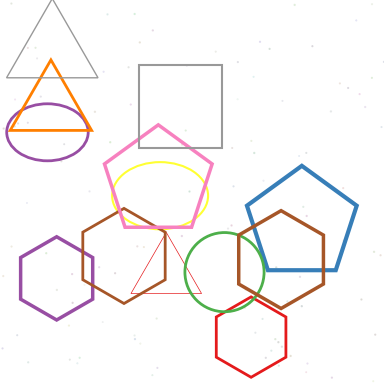[{"shape": "triangle", "thickness": 0.5, "radius": 0.53, "center": [0.432, 0.29]}, {"shape": "hexagon", "thickness": 2, "radius": 0.52, "center": [0.652, 0.124]}, {"shape": "pentagon", "thickness": 3, "radius": 0.75, "center": [0.784, 0.419]}, {"shape": "circle", "thickness": 2, "radius": 0.51, "center": [0.583, 0.293]}, {"shape": "hexagon", "thickness": 2.5, "radius": 0.54, "center": [0.147, 0.277]}, {"shape": "oval", "thickness": 2, "radius": 0.53, "center": [0.123, 0.656]}, {"shape": "triangle", "thickness": 2, "radius": 0.61, "center": [0.132, 0.722]}, {"shape": "oval", "thickness": 1.5, "radius": 0.62, "center": [0.416, 0.492]}, {"shape": "hexagon", "thickness": 2, "radius": 0.62, "center": [0.322, 0.335]}, {"shape": "hexagon", "thickness": 2.5, "radius": 0.64, "center": [0.73, 0.326]}, {"shape": "pentagon", "thickness": 2.5, "radius": 0.74, "center": [0.411, 0.529]}, {"shape": "triangle", "thickness": 1, "radius": 0.69, "center": [0.136, 0.867]}, {"shape": "square", "thickness": 1.5, "radius": 0.54, "center": [0.469, 0.723]}]